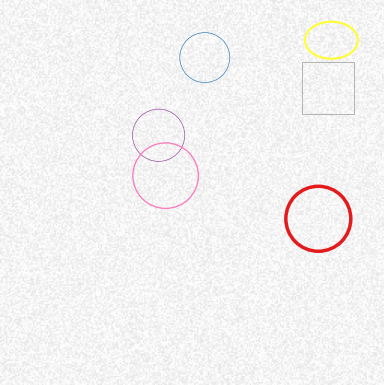[{"shape": "circle", "thickness": 2.5, "radius": 0.42, "center": [0.827, 0.432]}, {"shape": "circle", "thickness": 0.5, "radius": 0.32, "center": [0.532, 0.85]}, {"shape": "circle", "thickness": 0.5, "radius": 0.34, "center": [0.412, 0.649]}, {"shape": "oval", "thickness": 1.5, "radius": 0.34, "center": [0.861, 0.895]}, {"shape": "circle", "thickness": 1, "radius": 0.43, "center": [0.43, 0.544]}, {"shape": "square", "thickness": 0.5, "radius": 0.34, "center": [0.852, 0.771]}]